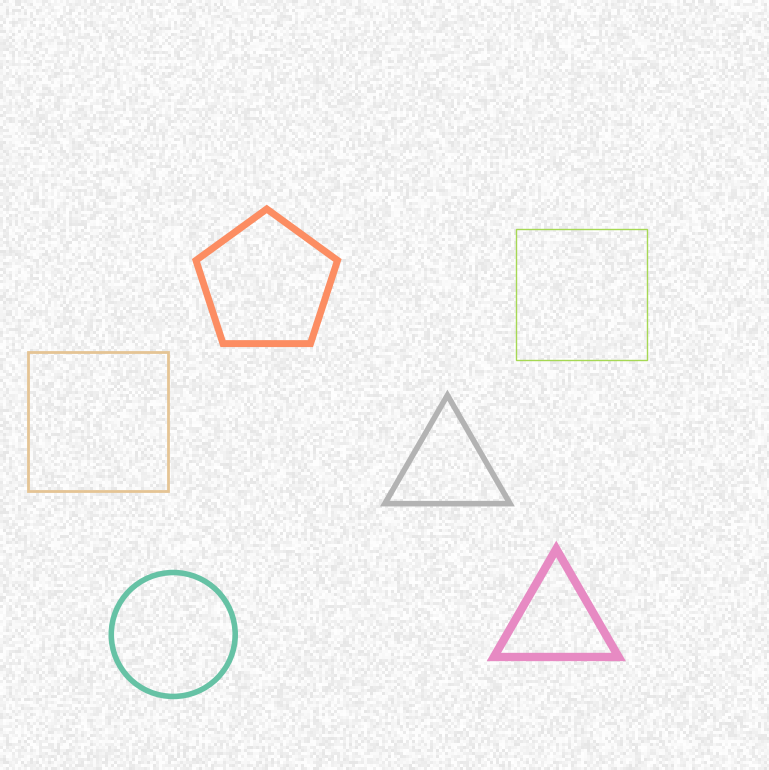[{"shape": "circle", "thickness": 2, "radius": 0.4, "center": [0.225, 0.176]}, {"shape": "pentagon", "thickness": 2.5, "radius": 0.48, "center": [0.346, 0.632]}, {"shape": "triangle", "thickness": 3, "radius": 0.47, "center": [0.722, 0.194]}, {"shape": "square", "thickness": 0.5, "radius": 0.43, "center": [0.756, 0.617]}, {"shape": "square", "thickness": 1, "radius": 0.45, "center": [0.127, 0.453]}, {"shape": "triangle", "thickness": 2, "radius": 0.47, "center": [0.581, 0.393]}]